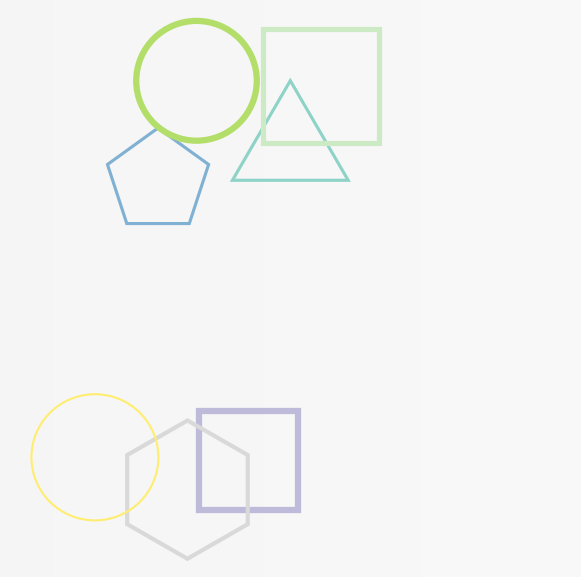[{"shape": "triangle", "thickness": 1.5, "radius": 0.57, "center": [0.499, 0.744]}, {"shape": "square", "thickness": 3, "radius": 0.43, "center": [0.427, 0.201]}, {"shape": "pentagon", "thickness": 1.5, "radius": 0.46, "center": [0.272, 0.686]}, {"shape": "circle", "thickness": 3, "radius": 0.52, "center": [0.338, 0.859]}, {"shape": "hexagon", "thickness": 2, "radius": 0.6, "center": [0.323, 0.151]}, {"shape": "square", "thickness": 2.5, "radius": 0.5, "center": [0.552, 0.85]}, {"shape": "circle", "thickness": 1, "radius": 0.55, "center": [0.163, 0.207]}]